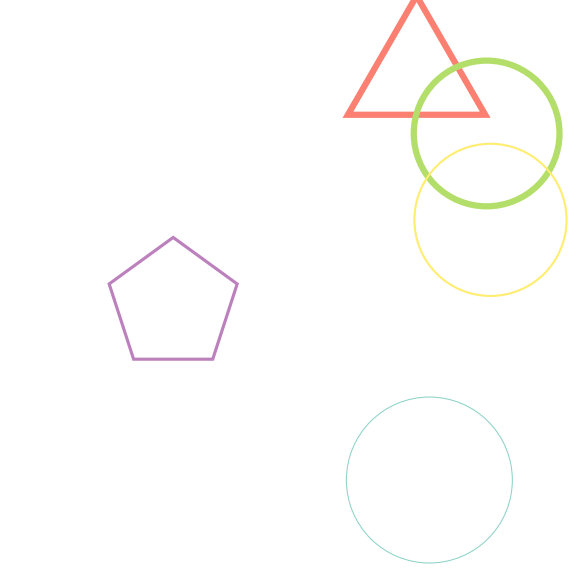[{"shape": "circle", "thickness": 0.5, "radius": 0.72, "center": [0.743, 0.168]}, {"shape": "triangle", "thickness": 3, "radius": 0.69, "center": [0.721, 0.869]}, {"shape": "circle", "thickness": 3, "radius": 0.63, "center": [0.843, 0.768]}, {"shape": "pentagon", "thickness": 1.5, "radius": 0.58, "center": [0.3, 0.471]}, {"shape": "circle", "thickness": 1, "radius": 0.66, "center": [0.849, 0.618]}]